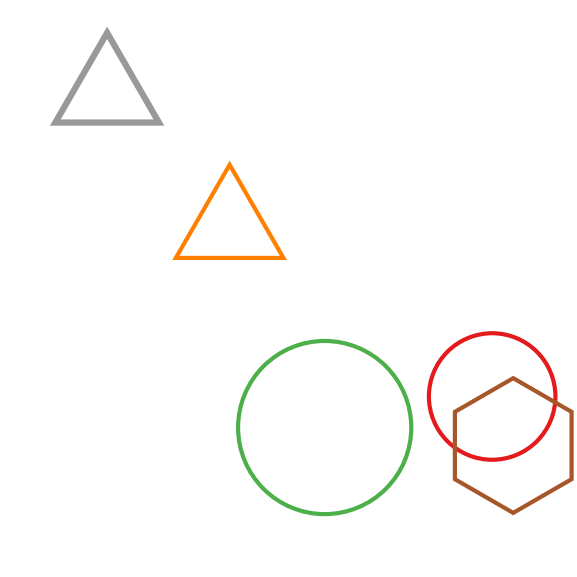[{"shape": "circle", "thickness": 2, "radius": 0.55, "center": [0.852, 0.313]}, {"shape": "circle", "thickness": 2, "radius": 0.75, "center": [0.562, 0.259]}, {"shape": "triangle", "thickness": 2, "radius": 0.54, "center": [0.398, 0.606]}, {"shape": "hexagon", "thickness": 2, "radius": 0.58, "center": [0.889, 0.228]}, {"shape": "triangle", "thickness": 3, "radius": 0.52, "center": [0.186, 0.839]}]